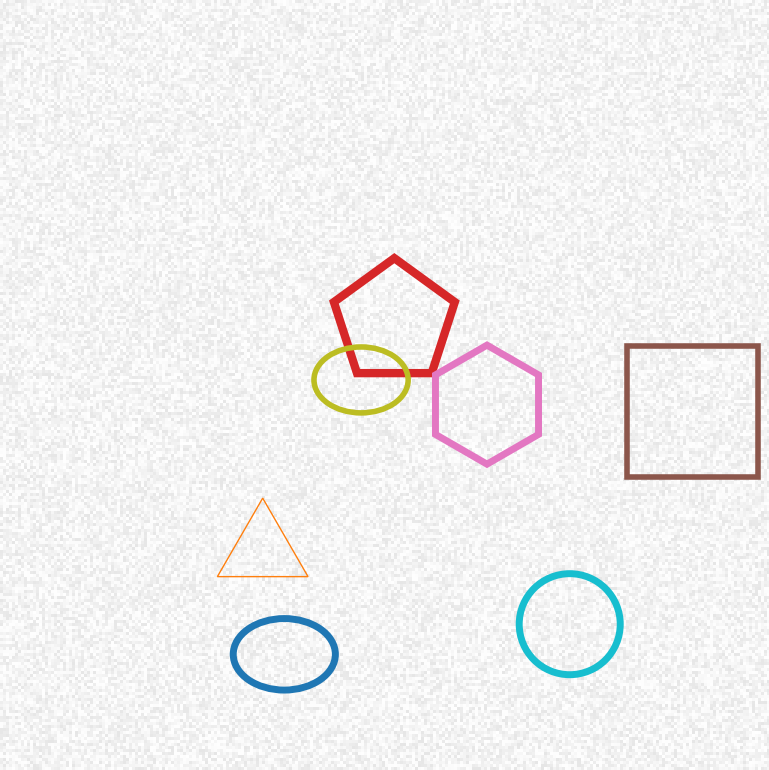[{"shape": "oval", "thickness": 2.5, "radius": 0.33, "center": [0.369, 0.15]}, {"shape": "triangle", "thickness": 0.5, "radius": 0.34, "center": [0.341, 0.285]}, {"shape": "pentagon", "thickness": 3, "radius": 0.41, "center": [0.512, 0.582]}, {"shape": "square", "thickness": 2, "radius": 0.43, "center": [0.9, 0.466]}, {"shape": "hexagon", "thickness": 2.5, "radius": 0.39, "center": [0.632, 0.474]}, {"shape": "oval", "thickness": 2, "radius": 0.31, "center": [0.469, 0.507]}, {"shape": "circle", "thickness": 2.5, "radius": 0.33, "center": [0.74, 0.189]}]